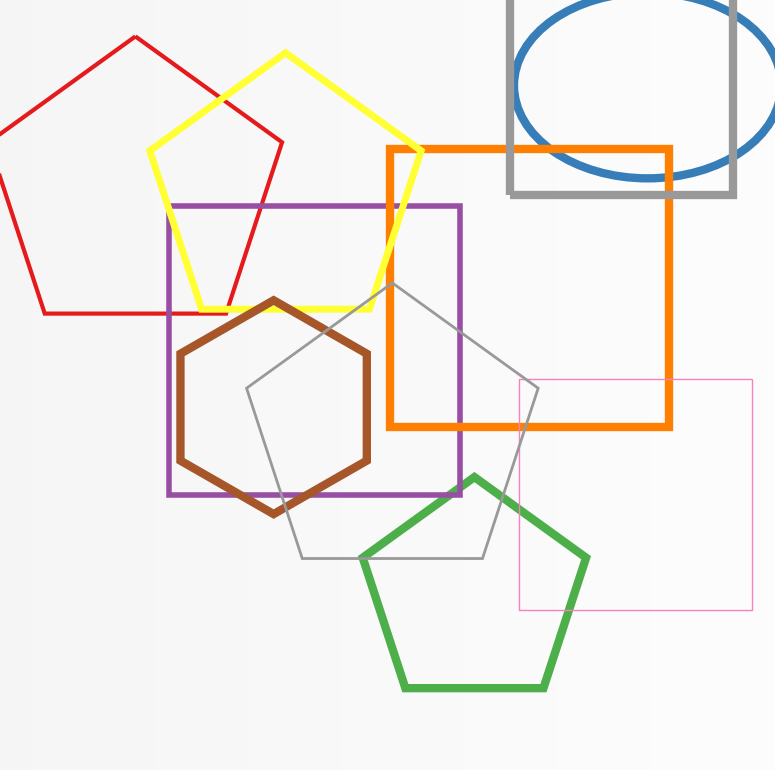[{"shape": "pentagon", "thickness": 1.5, "radius": 1.0, "center": [0.175, 0.754]}, {"shape": "oval", "thickness": 3, "radius": 0.86, "center": [0.836, 0.889]}, {"shape": "pentagon", "thickness": 3, "radius": 0.76, "center": [0.612, 0.229]}, {"shape": "square", "thickness": 2, "radius": 0.94, "center": [0.406, 0.545]}, {"shape": "square", "thickness": 3, "radius": 0.9, "center": [0.684, 0.626]}, {"shape": "pentagon", "thickness": 2.5, "radius": 0.92, "center": [0.368, 0.747]}, {"shape": "hexagon", "thickness": 3, "radius": 0.69, "center": [0.353, 0.471]}, {"shape": "square", "thickness": 0.5, "radius": 0.75, "center": [0.82, 0.358]}, {"shape": "pentagon", "thickness": 1, "radius": 0.99, "center": [0.506, 0.435]}, {"shape": "square", "thickness": 3, "radius": 0.72, "center": [0.802, 0.89]}]